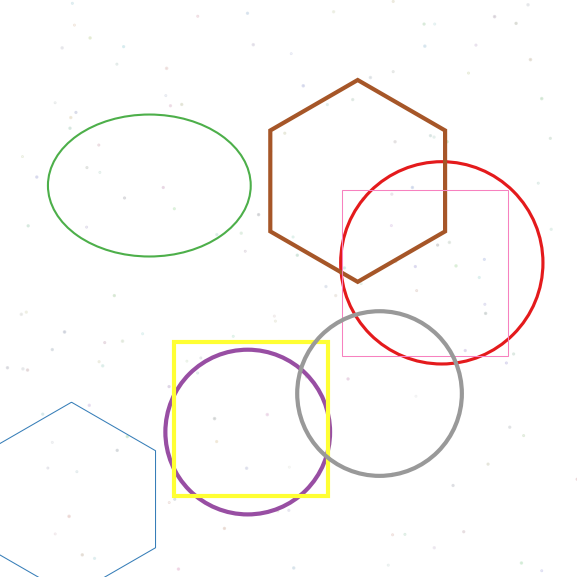[{"shape": "circle", "thickness": 1.5, "radius": 0.88, "center": [0.765, 0.544]}, {"shape": "hexagon", "thickness": 0.5, "radius": 0.84, "center": [0.124, 0.135]}, {"shape": "oval", "thickness": 1, "radius": 0.88, "center": [0.259, 0.678]}, {"shape": "circle", "thickness": 2, "radius": 0.71, "center": [0.429, 0.251]}, {"shape": "square", "thickness": 2, "radius": 0.67, "center": [0.435, 0.273]}, {"shape": "hexagon", "thickness": 2, "radius": 0.87, "center": [0.619, 0.686]}, {"shape": "square", "thickness": 0.5, "radius": 0.72, "center": [0.736, 0.526]}, {"shape": "circle", "thickness": 2, "radius": 0.71, "center": [0.657, 0.318]}]